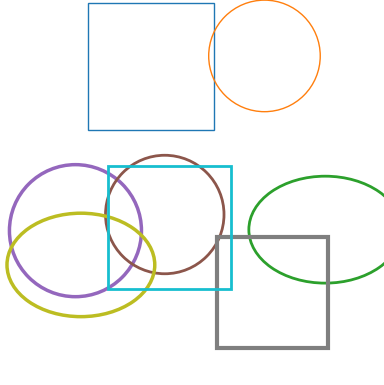[{"shape": "square", "thickness": 1, "radius": 0.82, "center": [0.393, 0.827]}, {"shape": "circle", "thickness": 1, "radius": 0.72, "center": [0.687, 0.855]}, {"shape": "oval", "thickness": 2, "radius": 0.99, "center": [0.845, 0.403]}, {"shape": "circle", "thickness": 2.5, "radius": 0.86, "center": [0.196, 0.401]}, {"shape": "circle", "thickness": 2, "radius": 0.77, "center": [0.428, 0.443]}, {"shape": "square", "thickness": 3, "radius": 0.72, "center": [0.708, 0.241]}, {"shape": "oval", "thickness": 2.5, "radius": 0.96, "center": [0.21, 0.312]}, {"shape": "square", "thickness": 2, "radius": 0.8, "center": [0.439, 0.409]}]